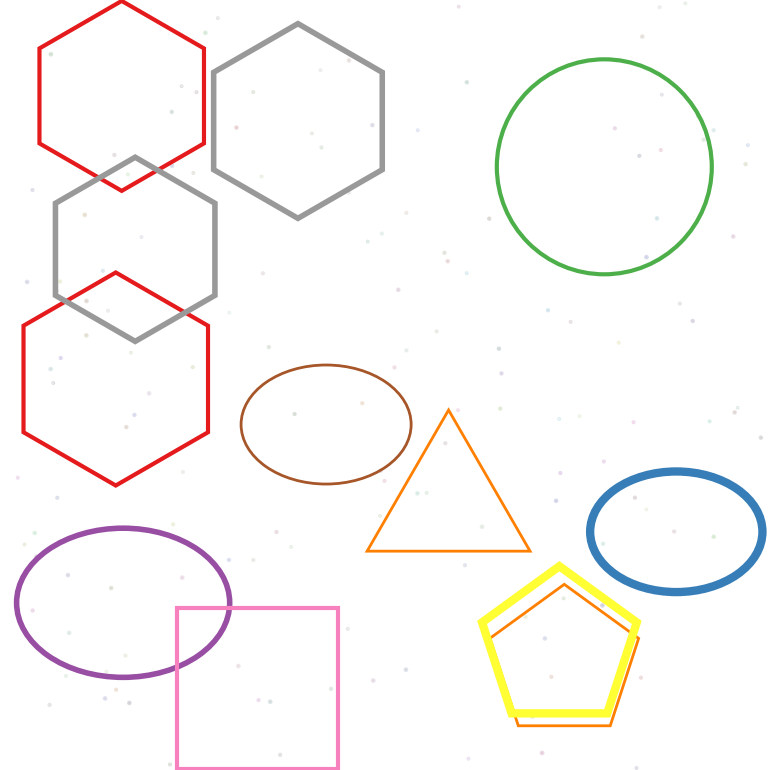[{"shape": "hexagon", "thickness": 1.5, "radius": 0.69, "center": [0.15, 0.508]}, {"shape": "hexagon", "thickness": 1.5, "radius": 0.62, "center": [0.158, 0.875]}, {"shape": "oval", "thickness": 3, "radius": 0.56, "center": [0.878, 0.309]}, {"shape": "circle", "thickness": 1.5, "radius": 0.7, "center": [0.785, 0.783]}, {"shape": "oval", "thickness": 2, "radius": 0.69, "center": [0.16, 0.217]}, {"shape": "triangle", "thickness": 1, "radius": 0.61, "center": [0.583, 0.345]}, {"shape": "pentagon", "thickness": 1, "radius": 0.51, "center": [0.733, 0.14]}, {"shape": "pentagon", "thickness": 3, "radius": 0.53, "center": [0.727, 0.159]}, {"shape": "oval", "thickness": 1, "radius": 0.55, "center": [0.424, 0.449]}, {"shape": "square", "thickness": 1.5, "radius": 0.52, "center": [0.334, 0.106]}, {"shape": "hexagon", "thickness": 2, "radius": 0.6, "center": [0.176, 0.676]}, {"shape": "hexagon", "thickness": 2, "radius": 0.63, "center": [0.387, 0.843]}]